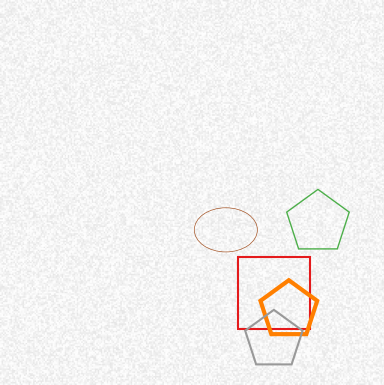[{"shape": "square", "thickness": 1.5, "radius": 0.47, "center": [0.711, 0.24]}, {"shape": "pentagon", "thickness": 1, "radius": 0.43, "center": [0.826, 0.423]}, {"shape": "pentagon", "thickness": 3, "radius": 0.39, "center": [0.75, 0.195]}, {"shape": "oval", "thickness": 0.5, "radius": 0.41, "center": [0.587, 0.403]}, {"shape": "pentagon", "thickness": 1.5, "radius": 0.39, "center": [0.711, 0.117]}]